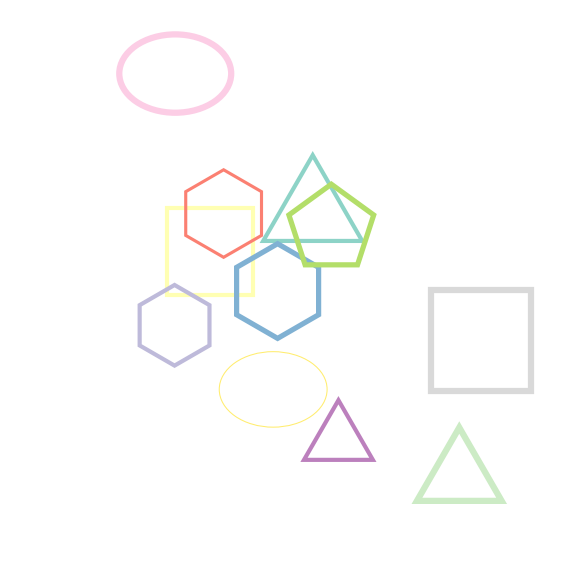[{"shape": "triangle", "thickness": 2, "radius": 0.5, "center": [0.542, 0.631]}, {"shape": "square", "thickness": 2, "radius": 0.37, "center": [0.363, 0.564]}, {"shape": "hexagon", "thickness": 2, "radius": 0.35, "center": [0.302, 0.436]}, {"shape": "hexagon", "thickness": 1.5, "radius": 0.38, "center": [0.387, 0.629]}, {"shape": "hexagon", "thickness": 2.5, "radius": 0.41, "center": [0.481, 0.495]}, {"shape": "pentagon", "thickness": 2.5, "radius": 0.39, "center": [0.574, 0.603]}, {"shape": "oval", "thickness": 3, "radius": 0.48, "center": [0.303, 0.872]}, {"shape": "square", "thickness": 3, "radius": 0.44, "center": [0.833, 0.41]}, {"shape": "triangle", "thickness": 2, "radius": 0.34, "center": [0.586, 0.237]}, {"shape": "triangle", "thickness": 3, "radius": 0.42, "center": [0.795, 0.174]}, {"shape": "oval", "thickness": 0.5, "radius": 0.47, "center": [0.473, 0.325]}]